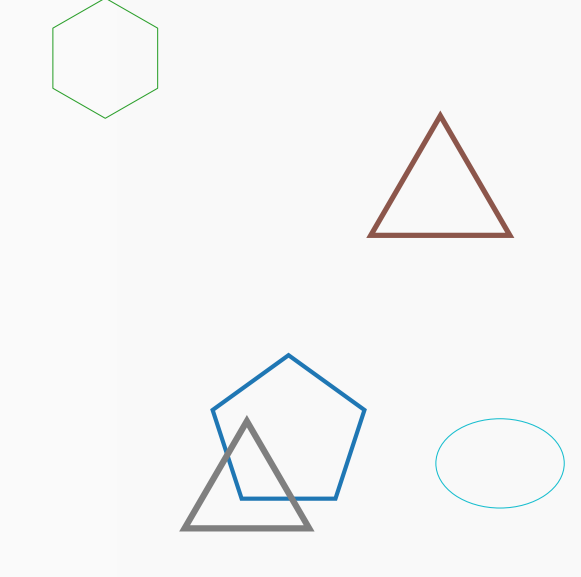[{"shape": "pentagon", "thickness": 2, "radius": 0.69, "center": [0.496, 0.247]}, {"shape": "hexagon", "thickness": 0.5, "radius": 0.52, "center": [0.181, 0.898]}, {"shape": "triangle", "thickness": 2.5, "radius": 0.69, "center": [0.758, 0.661]}, {"shape": "triangle", "thickness": 3, "radius": 0.62, "center": [0.425, 0.146]}, {"shape": "oval", "thickness": 0.5, "radius": 0.55, "center": [0.86, 0.197]}]